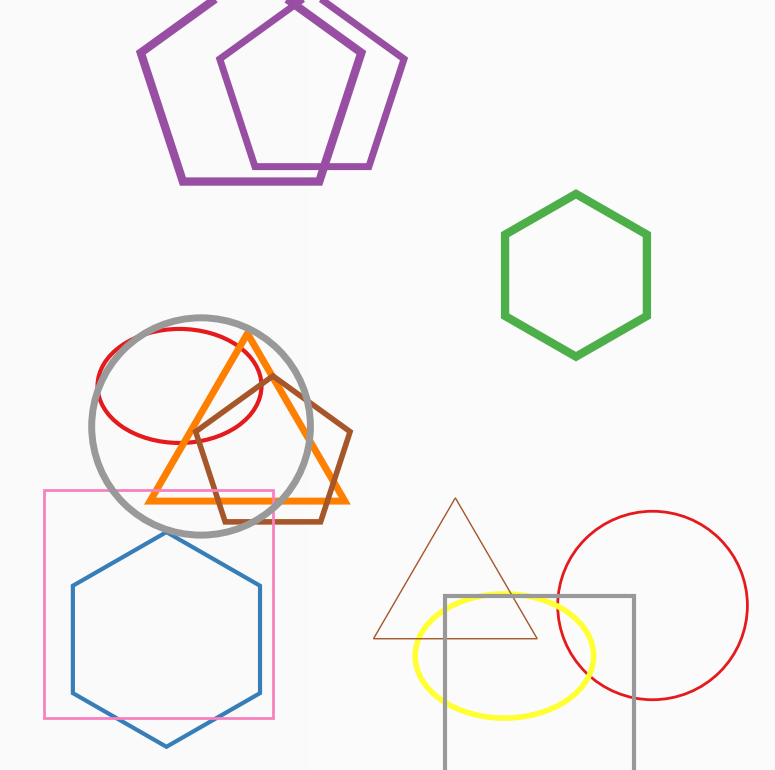[{"shape": "oval", "thickness": 1.5, "radius": 0.53, "center": [0.232, 0.499]}, {"shape": "circle", "thickness": 1, "radius": 0.61, "center": [0.842, 0.214]}, {"shape": "hexagon", "thickness": 1.5, "radius": 0.7, "center": [0.215, 0.17]}, {"shape": "hexagon", "thickness": 3, "radius": 0.53, "center": [0.743, 0.642]}, {"shape": "pentagon", "thickness": 3, "radius": 0.75, "center": [0.324, 0.885]}, {"shape": "pentagon", "thickness": 2.5, "radius": 0.63, "center": [0.402, 0.885]}, {"shape": "triangle", "thickness": 2.5, "radius": 0.73, "center": [0.319, 0.422]}, {"shape": "oval", "thickness": 2, "radius": 0.58, "center": [0.651, 0.148]}, {"shape": "pentagon", "thickness": 2, "radius": 0.52, "center": [0.352, 0.407]}, {"shape": "triangle", "thickness": 0.5, "radius": 0.61, "center": [0.588, 0.231]}, {"shape": "square", "thickness": 1, "radius": 0.74, "center": [0.205, 0.216]}, {"shape": "circle", "thickness": 2.5, "radius": 0.71, "center": [0.259, 0.446]}, {"shape": "square", "thickness": 1.5, "radius": 0.61, "center": [0.696, 0.104]}]